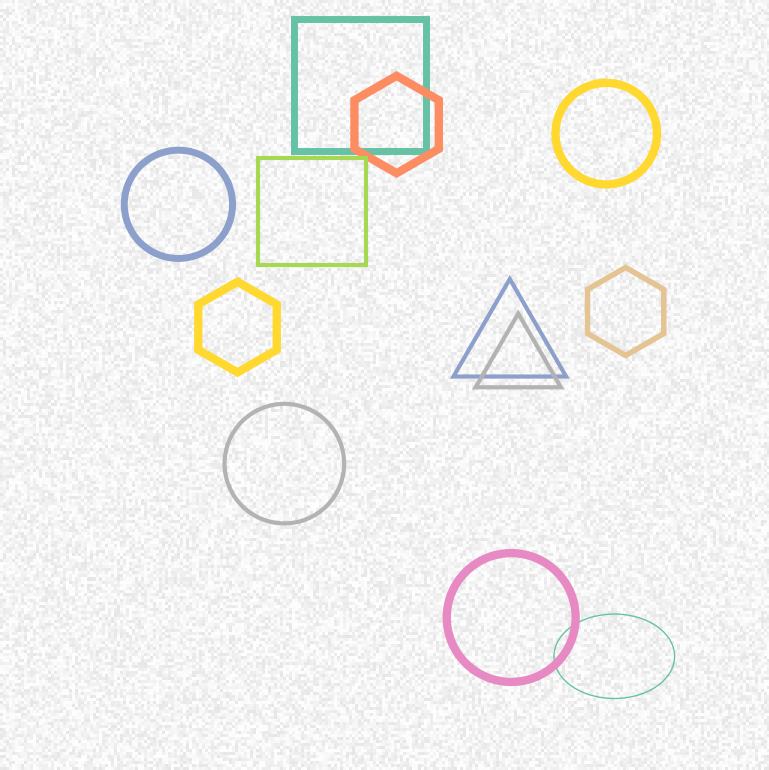[{"shape": "oval", "thickness": 0.5, "radius": 0.39, "center": [0.798, 0.148]}, {"shape": "square", "thickness": 2.5, "radius": 0.43, "center": [0.468, 0.89]}, {"shape": "hexagon", "thickness": 3, "radius": 0.32, "center": [0.515, 0.838]}, {"shape": "triangle", "thickness": 1.5, "radius": 0.42, "center": [0.662, 0.553]}, {"shape": "circle", "thickness": 2.5, "radius": 0.35, "center": [0.232, 0.735]}, {"shape": "circle", "thickness": 3, "radius": 0.42, "center": [0.664, 0.198]}, {"shape": "square", "thickness": 1.5, "radius": 0.35, "center": [0.405, 0.725]}, {"shape": "hexagon", "thickness": 3, "radius": 0.29, "center": [0.308, 0.575]}, {"shape": "circle", "thickness": 3, "radius": 0.33, "center": [0.787, 0.826]}, {"shape": "hexagon", "thickness": 2, "radius": 0.29, "center": [0.813, 0.595]}, {"shape": "circle", "thickness": 1.5, "radius": 0.39, "center": [0.369, 0.398]}, {"shape": "triangle", "thickness": 1.5, "radius": 0.32, "center": [0.673, 0.529]}]